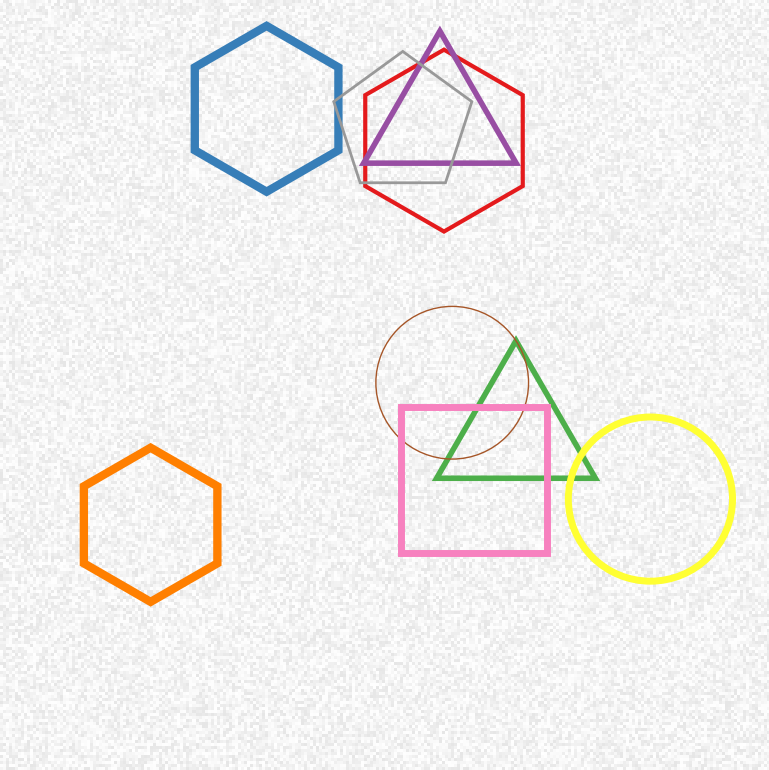[{"shape": "hexagon", "thickness": 1.5, "radius": 0.59, "center": [0.577, 0.817]}, {"shape": "hexagon", "thickness": 3, "radius": 0.54, "center": [0.346, 0.859]}, {"shape": "triangle", "thickness": 2, "radius": 0.6, "center": [0.67, 0.438]}, {"shape": "triangle", "thickness": 2, "radius": 0.57, "center": [0.571, 0.845]}, {"shape": "hexagon", "thickness": 3, "radius": 0.5, "center": [0.196, 0.318]}, {"shape": "circle", "thickness": 2.5, "radius": 0.53, "center": [0.845, 0.352]}, {"shape": "circle", "thickness": 0.5, "radius": 0.5, "center": [0.587, 0.503]}, {"shape": "square", "thickness": 2.5, "radius": 0.47, "center": [0.615, 0.377]}, {"shape": "pentagon", "thickness": 1, "radius": 0.47, "center": [0.523, 0.839]}]